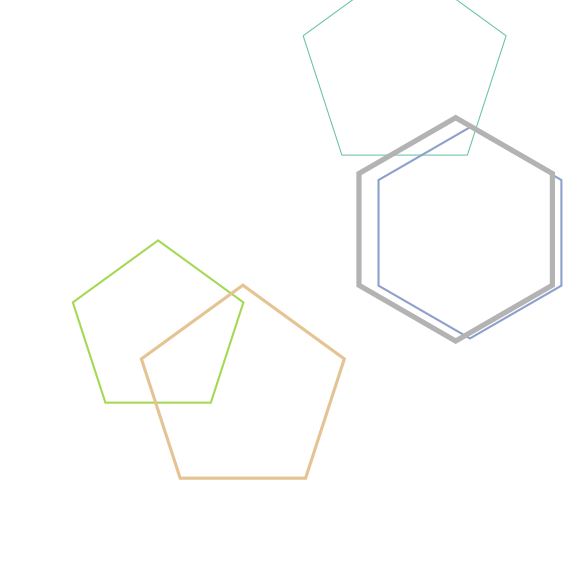[{"shape": "pentagon", "thickness": 0.5, "radius": 0.92, "center": [0.701, 0.88]}, {"shape": "hexagon", "thickness": 1, "radius": 0.91, "center": [0.814, 0.596]}, {"shape": "pentagon", "thickness": 1, "radius": 0.78, "center": [0.274, 0.428]}, {"shape": "pentagon", "thickness": 1.5, "radius": 0.92, "center": [0.421, 0.321]}, {"shape": "hexagon", "thickness": 2.5, "radius": 0.97, "center": [0.789, 0.602]}]